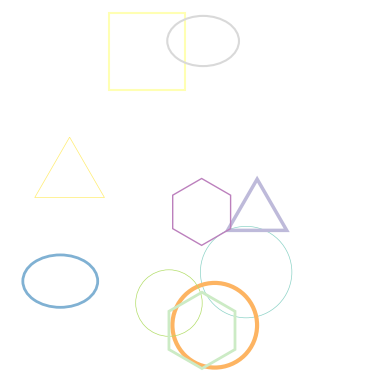[{"shape": "circle", "thickness": 0.5, "radius": 0.59, "center": [0.639, 0.293]}, {"shape": "square", "thickness": 1.5, "radius": 0.5, "center": [0.381, 0.866]}, {"shape": "triangle", "thickness": 2.5, "radius": 0.44, "center": [0.668, 0.446]}, {"shape": "oval", "thickness": 2, "radius": 0.49, "center": [0.157, 0.27]}, {"shape": "circle", "thickness": 3, "radius": 0.55, "center": [0.558, 0.155]}, {"shape": "circle", "thickness": 0.5, "radius": 0.43, "center": [0.439, 0.213]}, {"shape": "oval", "thickness": 1.5, "radius": 0.47, "center": [0.528, 0.894]}, {"shape": "hexagon", "thickness": 1, "radius": 0.43, "center": [0.524, 0.45]}, {"shape": "hexagon", "thickness": 2, "radius": 0.5, "center": [0.525, 0.142]}, {"shape": "triangle", "thickness": 0.5, "radius": 0.52, "center": [0.181, 0.539]}]